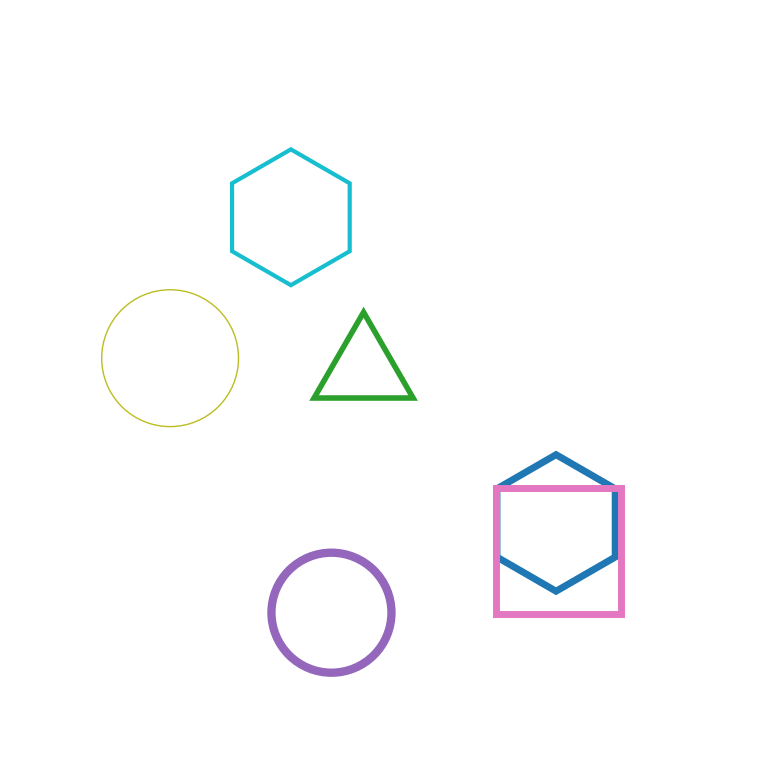[{"shape": "hexagon", "thickness": 2.5, "radius": 0.44, "center": [0.722, 0.321]}, {"shape": "triangle", "thickness": 2, "radius": 0.37, "center": [0.472, 0.52]}, {"shape": "circle", "thickness": 3, "radius": 0.39, "center": [0.43, 0.204]}, {"shape": "square", "thickness": 2.5, "radius": 0.41, "center": [0.725, 0.284]}, {"shape": "circle", "thickness": 0.5, "radius": 0.44, "center": [0.221, 0.535]}, {"shape": "hexagon", "thickness": 1.5, "radius": 0.44, "center": [0.378, 0.718]}]